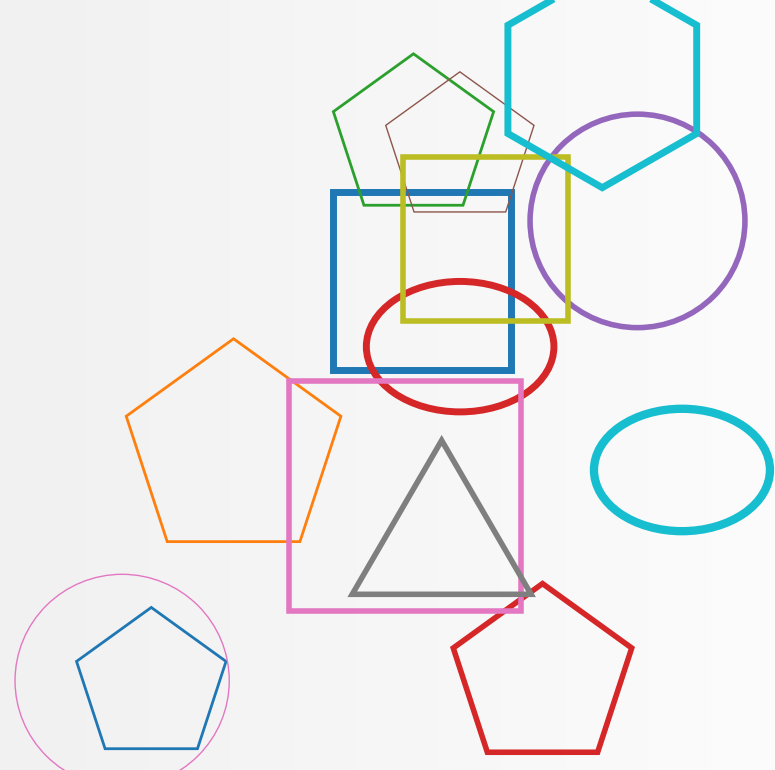[{"shape": "square", "thickness": 2.5, "radius": 0.58, "center": [0.545, 0.635]}, {"shape": "pentagon", "thickness": 1, "radius": 0.51, "center": [0.195, 0.11]}, {"shape": "pentagon", "thickness": 1, "radius": 0.73, "center": [0.301, 0.414]}, {"shape": "pentagon", "thickness": 1, "radius": 0.54, "center": [0.534, 0.821]}, {"shape": "pentagon", "thickness": 2, "radius": 0.61, "center": [0.7, 0.121]}, {"shape": "oval", "thickness": 2.5, "radius": 0.61, "center": [0.594, 0.55]}, {"shape": "circle", "thickness": 2, "radius": 0.69, "center": [0.823, 0.713]}, {"shape": "pentagon", "thickness": 0.5, "radius": 0.5, "center": [0.593, 0.806]}, {"shape": "circle", "thickness": 0.5, "radius": 0.69, "center": [0.158, 0.116]}, {"shape": "square", "thickness": 2, "radius": 0.75, "center": [0.522, 0.355]}, {"shape": "triangle", "thickness": 2, "radius": 0.67, "center": [0.57, 0.295]}, {"shape": "square", "thickness": 2, "radius": 0.53, "center": [0.626, 0.69]}, {"shape": "oval", "thickness": 3, "radius": 0.57, "center": [0.88, 0.39]}, {"shape": "hexagon", "thickness": 2.5, "radius": 0.7, "center": [0.777, 0.897]}]